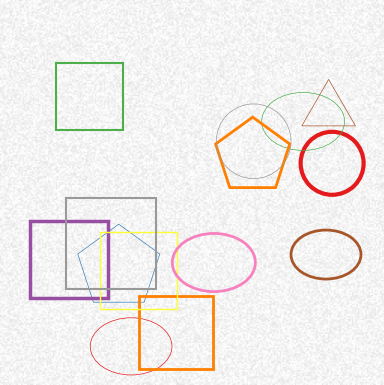[{"shape": "circle", "thickness": 3, "radius": 0.41, "center": [0.863, 0.576]}, {"shape": "oval", "thickness": 0.5, "radius": 0.53, "center": [0.341, 0.1]}, {"shape": "pentagon", "thickness": 0.5, "radius": 0.56, "center": [0.308, 0.306]}, {"shape": "square", "thickness": 1.5, "radius": 0.44, "center": [0.233, 0.749]}, {"shape": "oval", "thickness": 0.5, "radius": 0.54, "center": [0.787, 0.685]}, {"shape": "square", "thickness": 2.5, "radius": 0.5, "center": [0.179, 0.326]}, {"shape": "square", "thickness": 2, "radius": 0.48, "center": [0.456, 0.137]}, {"shape": "pentagon", "thickness": 2, "radius": 0.51, "center": [0.656, 0.595]}, {"shape": "square", "thickness": 1, "radius": 0.5, "center": [0.359, 0.298]}, {"shape": "oval", "thickness": 2, "radius": 0.45, "center": [0.847, 0.339]}, {"shape": "triangle", "thickness": 0.5, "radius": 0.4, "center": [0.854, 0.713]}, {"shape": "oval", "thickness": 2, "radius": 0.54, "center": [0.555, 0.318]}, {"shape": "circle", "thickness": 0.5, "radius": 0.49, "center": [0.659, 0.633]}, {"shape": "square", "thickness": 1.5, "radius": 0.59, "center": [0.289, 0.368]}]